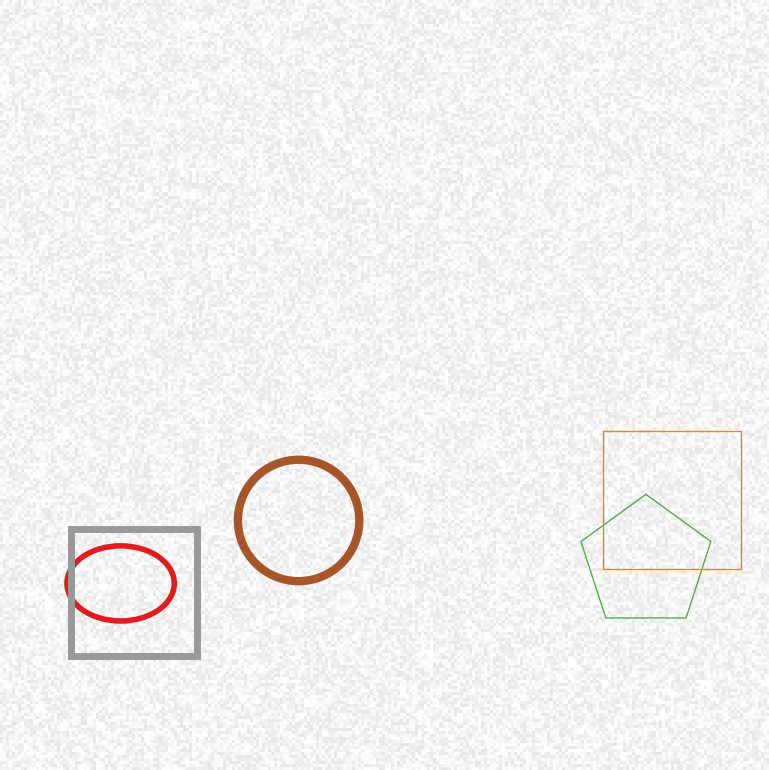[{"shape": "oval", "thickness": 2, "radius": 0.35, "center": [0.157, 0.242]}, {"shape": "pentagon", "thickness": 0.5, "radius": 0.44, "center": [0.839, 0.269]}, {"shape": "square", "thickness": 0.5, "radius": 0.45, "center": [0.872, 0.351]}, {"shape": "circle", "thickness": 3, "radius": 0.39, "center": [0.388, 0.324]}, {"shape": "square", "thickness": 2.5, "radius": 0.41, "center": [0.174, 0.23]}]